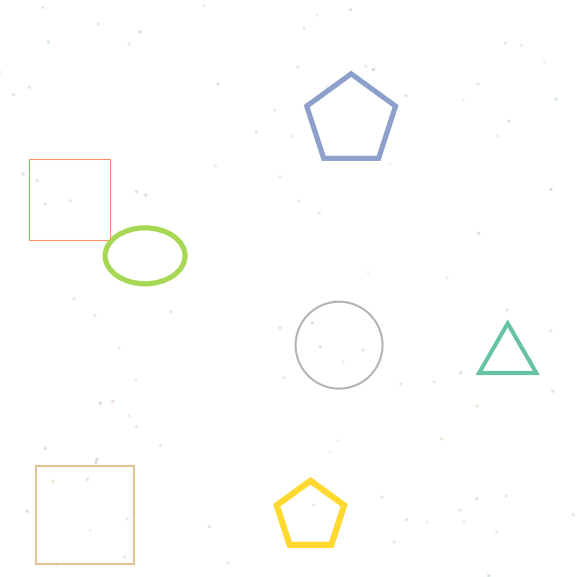[{"shape": "triangle", "thickness": 2, "radius": 0.29, "center": [0.879, 0.382]}, {"shape": "square", "thickness": 0.5, "radius": 0.35, "center": [0.12, 0.654]}, {"shape": "pentagon", "thickness": 2.5, "radius": 0.4, "center": [0.608, 0.79]}, {"shape": "oval", "thickness": 2.5, "radius": 0.35, "center": [0.251, 0.556]}, {"shape": "pentagon", "thickness": 3, "radius": 0.31, "center": [0.538, 0.105]}, {"shape": "square", "thickness": 1, "radius": 0.42, "center": [0.147, 0.108]}, {"shape": "circle", "thickness": 1, "radius": 0.38, "center": [0.587, 0.401]}]